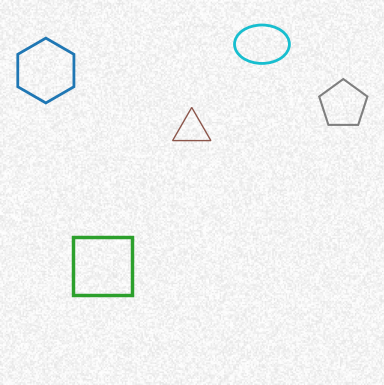[{"shape": "hexagon", "thickness": 2, "radius": 0.42, "center": [0.119, 0.817]}, {"shape": "square", "thickness": 2.5, "radius": 0.38, "center": [0.266, 0.308]}, {"shape": "triangle", "thickness": 1, "radius": 0.29, "center": [0.498, 0.664]}, {"shape": "pentagon", "thickness": 1.5, "radius": 0.33, "center": [0.892, 0.729]}, {"shape": "oval", "thickness": 2, "radius": 0.36, "center": [0.68, 0.885]}]